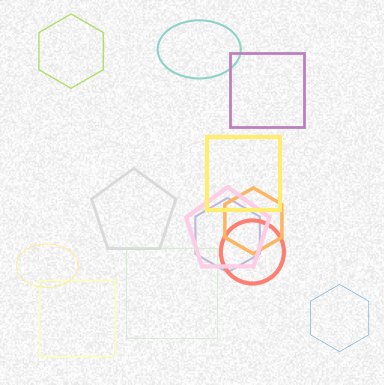[{"shape": "oval", "thickness": 1.5, "radius": 0.54, "center": [0.518, 0.872]}, {"shape": "square", "thickness": 1, "radius": 0.49, "center": [0.2, 0.174]}, {"shape": "hexagon", "thickness": 1.5, "radius": 0.48, "center": [0.591, 0.389]}, {"shape": "circle", "thickness": 3, "radius": 0.41, "center": [0.656, 0.346]}, {"shape": "hexagon", "thickness": 0.5, "radius": 0.44, "center": [0.882, 0.174]}, {"shape": "hexagon", "thickness": 2.5, "radius": 0.43, "center": [0.658, 0.426]}, {"shape": "hexagon", "thickness": 1, "radius": 0.48, "center": [0.185, 0.867]}, {"shape": "pentagon", "thickness": 3, "radius": 0.57, "center": [0.592, 0.4]}, {"shape": "pentagon", "thickness": 2, "radius": 0.58, "center": [0.347, 0.447]}, {"shape": "square", "thickness": 2, "radius": 0.48, "center": [0.693, 0.766]}, {"shape": "square", "thickness": 0.5, "radius": 0.59, "center": [0.446, 0.239]}, {"shape": "square", "thickness": 3, "radius": 0.47, "center": [0.632, 0.55]}, {"shape": "oval", "thickness": 0.5, "radius": 0.4, "center": [0.123, 0.31]}]